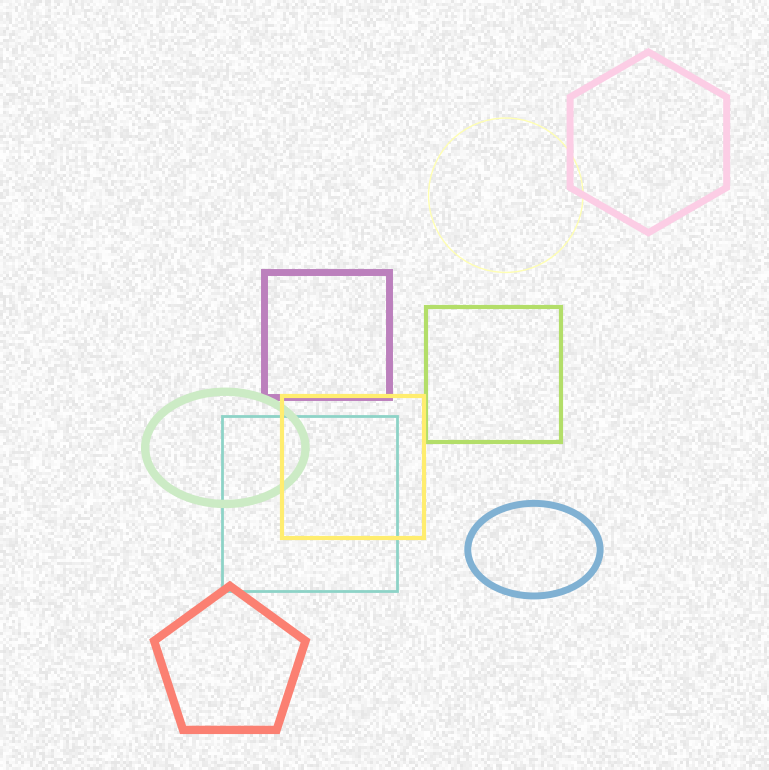[{"shape": "square", "thickness": 1, "radius": 0.57, "center": [0.402, 0.346]}, {"shape": "circle", "thickness": 0.5, "radius": 0.5, "center": [0.657, 0.746]}, {"shape": "pentagon", "thickness": 3, "radius": 0.52, "center": [0.298, 0.136]}, {"shape": "oval", "thickness": 2.5, "radius": 0.43, "center": [0.693, 0.286]}, {"shape": "square", "thickness": 1.5, "radius": 0.44, "center": [0.641, 0.513]}, {"shape": "hexagon", "thickness": 2.5, "radius": 0.59, "center": [0.842, 0.815]}, {"shape": "square", "thickness": 2.5, "radius": 0.41, "center": [0.424, 0.565]}, {"shape": "oval", "thickness": 3, "radius": 0.52, "center": [0.293, 0.418]}, {"shape": "square", "thickness": 1.5, "radius": 0.46, "center": [0.459, 0.393]}]